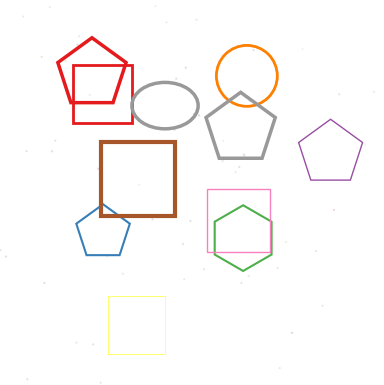[{"shape": "pentagon", "thickness": 2.5, "radius": 0.47, "center": [0.239, 0.809]}, {"shape": "square", "thickness": 2, "radius": 0.38, "center": [0.267, 0.756]}, {"shape": "pentagon", "thickness": 1.5, "radius": 0.37, "center": [0.268, 0.396]}, {"shape": "hexagon", "thickness": 1.5, "radius": 0.43, "center": [0.632, 0.381]}, {"shape": "pentagon", "thickness": 1, "radius": 0.44, "center": [0.859, 0.603]}, {"shape": "circle", "thickness": 2, "radius": 0.4, "center": [0.641, 0.803]}, {"shape": "square", "thickness": 0.5, "radius": 0.37, "center": [0.355, 0.156]}, {"shape": "square", "thickness": 3, "radius": 0.48, "center": [0.358, 0.535]}, {"shape": "square", "thickness": 1, "radius": 0.41, "center": [0.619, 0.428]}, {"shape": "oval", "thickness": 2.5, "radius": 0.43, "center": [0.429, 0.726]}, {"shape": "pentagon", "thickness": 2.5, "radius": 0.47, "center": [0.625, 0.665]}]